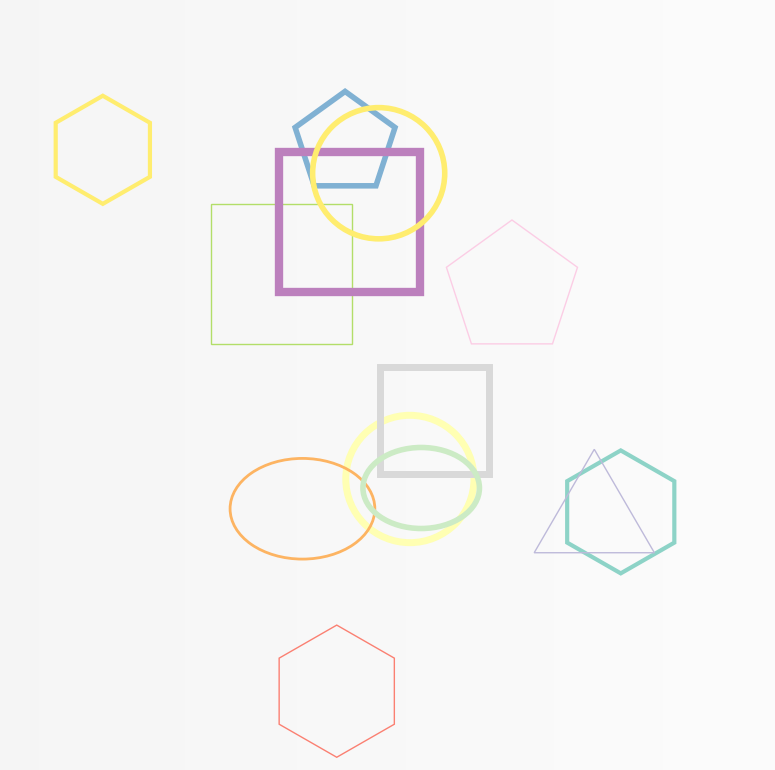[{"shape": "hexagon", "thickness": 1.5, "radius": 0.4, "center": [0.801, 0.335]}, {"shape": "circle", "thickness": 2.5, "radius": 0.41, "center": [0.529, 0.378]}, {"shape": "triangle", "thickness": 0.5, "radius": 0.45, "center": [0.767, 0.327]}, {"shape": "hexagon", "thickness": 0.5, "radius": 0.43, "center": [0.435, 0.102]}, {"shape": "pentagon", "thickness": 2, "radius": 0.34, "center": [0.445, 0.814]}, {"shape": "oval", "thickness": 1, "radius": 0.47, "center": [0.39, 0.339]}, {"shape": "square", "thickness": 0.5, "radius": 0.46, "center": [0.363, 0.645]}, {"shape": "pentagon", "thickness": 0.5, "radius": 0.44, "center": [0.661, 0.625]}, {"shape": "square", "thickness": 2.5, "radius": 0.35, "center": [0.561, 0.454]}, {"shape": "square", "thickness": 3, "radius": 0.46, "center": [0.451, 0.712]}, {"shape": "oval", "thickness": 2, "radius": 0.38, "center": [0.543, 0.366]}, {"shape": "hexagon", "thickness": 1.5, "radius": 0.35, "center": [0.133, 0.805]}, {"shape": "circle", "thickness": 2, "radius": 0.43, "center": [0.489, 0.775]}]